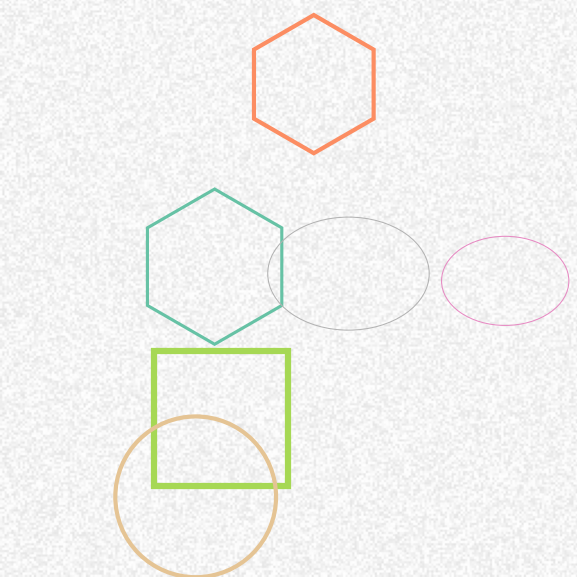[{"shape": "hexagon", "thickness": 1.5, "radius": 0.67, "center": [0.372, 0.537]}, {"shape": "hexagon", "thickness": 2, "radius": 0.6, "center": [0.543, 0.853]}, {"shape": "oval", "thickness": 0.5, "radius": 0.55, "center": [0.875, 0.513]}, {"shape": "square", "thickness": 3, "radius": 0.58, "center": [0.383, 0.274]}, {"shape": "circle", "thickness": 2, "radius": 0.7, "center": [0.339, 0.139]}, {"shape": "oval", "thickness": 0.5, "radius": 0.7, "center": [0.603, 0.525]}]